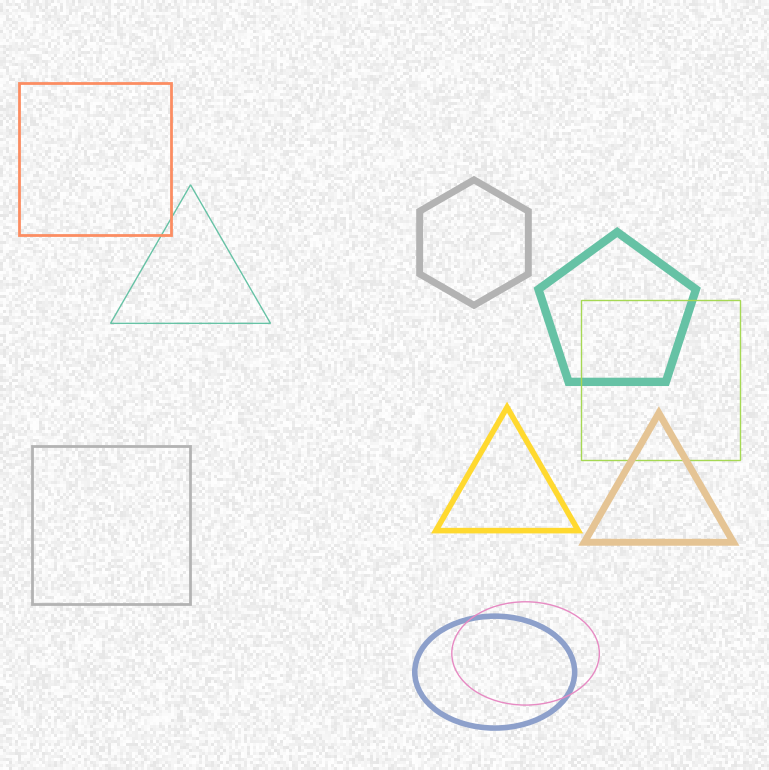[{"shape": "pentagon", "thickness": 3, "radius": 0.54, "center": [0.802, 0.591]}, {"shape": "triangle", "thickness": 0.5, "radius": 0.6, "center": [0.247, 0.64]}, {"shape": "square", "thickness": 1, "radius": 0.49, "center": [0.123, 0.794]}, {"shape": "oval", "thickness": 2, "radius": 0.52, "center": [0.642, 0.127]}, {"shape": "oval", "thickness": 0.5, "radius": 0.48, "center": [0.683, 0.151]}, {"shape": "square", "thickness": 0.5, "radius": 0.52, "center": [0.858, 0.506]}, {"shape": "triangle", "thickness": 2, "radius": 0.53, "center": [0.659, 0.364]}, {"shape": "triangle", "thickness": 2.5, "radius": 0.56, "center": [0.856, 0.352]}, {"shape": "hexagon", "thickness": 2.5, "radius": 0.41, "center": [0.616, 0.685]}, {"shape": "square", "thickness": 1, "radius": 0.51, "center": [0.144, 0.318]}]